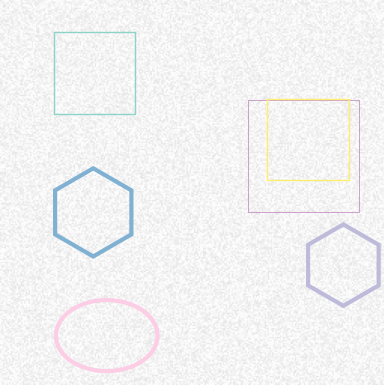[{"shape": "square", "thickness": 1, "radius": 0.53, "center": [0.245, 0.811]}, {"shape": "hexagon", "thickness": 3, "radius": 0.53, "center": [0.892, 0.311]}, {"shape": "hexagon", "thickness": 3, "radius": 0.57, "center": [0.242, 0.448]}, {"shape": "oval", "thickness": 3, "radius": 0.66, "center": [0.277, 0.128]}, {"shape": "square", "thickness": 0.5, "radius": 0.72, "center": [0.787, 0.595]}, {"shape": "square", "thickness": 1, "radius": 0.53, "center": [0.799, 0.637]}]